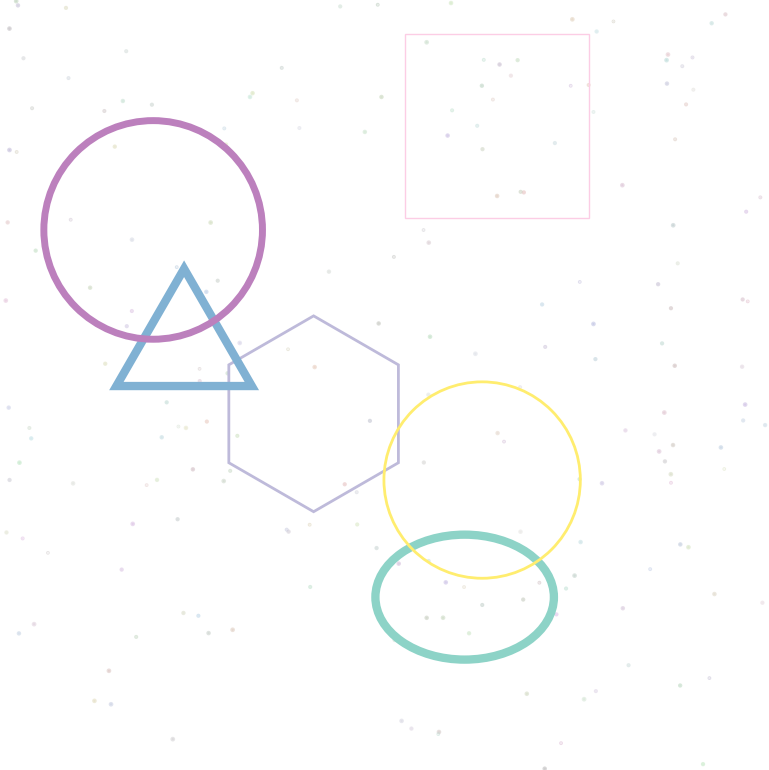[{"shape": "oval", "thickness": 3, "radius": 0.58, "center": [0.603, 0.225]}, {"shape": "hexagon", "thickness": 1, "radius": 0.64, "center": [0.407, 0.463]}, {"shape": "triangle", "thickness": 3, "radius": 0.51, "center": [0.239, 0.549]}, {"shape": "square", "thickness": 0.5, "radius": 0.6, "center": [0.645, 0.837]}, {"shape": "circle", "thickness": 2.5, "radius": 0.71, "center": [0.199, 0.701]}, {"shape": "circle", "thickness": 1, "radius": 0.64, "center": [0.626, 0.377]}]